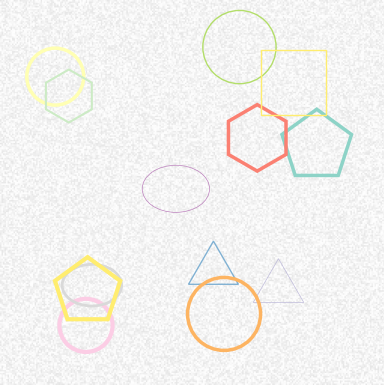[{"shape": "pentagon", "thickness": 2.5, "radius": 0.48, "center": [0.823, 0.621]}, {"shape": "circle", "thickness": 2.5, "radius": 0.37, "center": [0.144, 0.801]}, {"shape": "triangle", "thickness": 0.5, "radius": 0.38, "center": [0.723, 0.252]}, {"shape": "hexagon", "thickness": 2.5, "radius": 0.43, "center": [0.668, 0.642]}, {"shape": "triangle", "thickness": 1, "radius": 0.37, "center": [0.554, 0.299]}, {"shape": "circle", "thickness": 2.5, "radius": 0.47, "center": [0.582, 0.185]}, {"shape": "circle", "thickness": 1, "radius": 0.48, "center": [0.622, 0.878]}, {"shape": "circle", "thickness": 3, "radius": 0.34, "center": [0.223, 0.155]}, {"shape": "oval", "thickness": 2, "radius": 0.39, "center": [0.239, 0.259]}, {"shape": "oval", "thickness": 0.5, "radius": 0.44, "center": [0.457, 0.51]}, {"shape": "hexagon", "thickness": 1.5, "radius": 0.34, "center": [0.179, 0.751]}, {"shape": "pentagon", "thickness": 3, "radius": 0.45, "center": [0.228, 0.243]}, {"shape": "square", "thickness": 1, "radius": 0.42, "center": [0.762, 0.786]}]